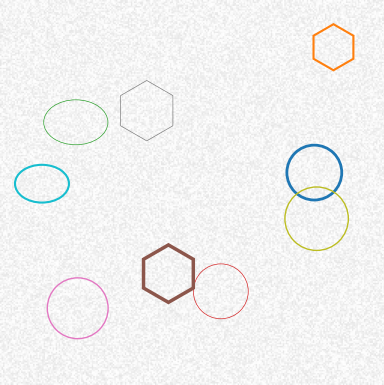[{"shape": "circle", "thickness": 2, "radius": 0.36, "center": [0.816, 0.552]}, {"shape": "hexagon", "thickness": 1.5, "radius": 0.3, "center": [0.866, 0.877]}, {"shape": "oval", "thickness": 0.5, "radius": 0.42, "center": [0.197, 0.682]}, {"shape": "circle", "thickness": 0.5, "radius": 0.36, "center": [0.574, 0.243]}, {"shape": "hexagon", "thickness": 2.5, "radius": 0.37, "center": [0.437, 0.289]}, {"shape": "circle", "thickness": 1, "radius": 0.39, "center": [0.202, 0.199]}, {"shape": "hexagon", "thickness": 0.5, "radius": 0.39, "center": [0.381, 0.713]}, {"shape": "circle", "thickness": 1, "radius": 0.41, "center": [0.822, 0.432]}, {"shape": "oval", "thickness": 1.5, "radius": 0.35, "center": [0.109, 0.523]}]